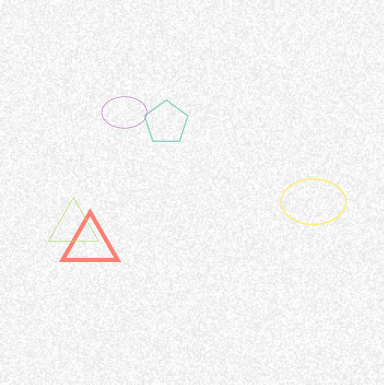[{"shape": "pentagon", "thickness": 1, "radius": 0.3, "center": [0.432, 0.681]}, {"shape": "triangle", "thickness": 3, "radius": 0.41, "center": [0.234, 0.366]}, {"shape": "triangle", "thickness": 0.5, "radius": 0.38, "center": [0.191, 0.411]}, {"shape": "oval", "thickness": 0.5, "radius": 0.29, "center": [0.323, 0.708]}, {"shape": "oval", "thickness": 1, "radius": 0.42, "center": [0.814, 0.476]}]